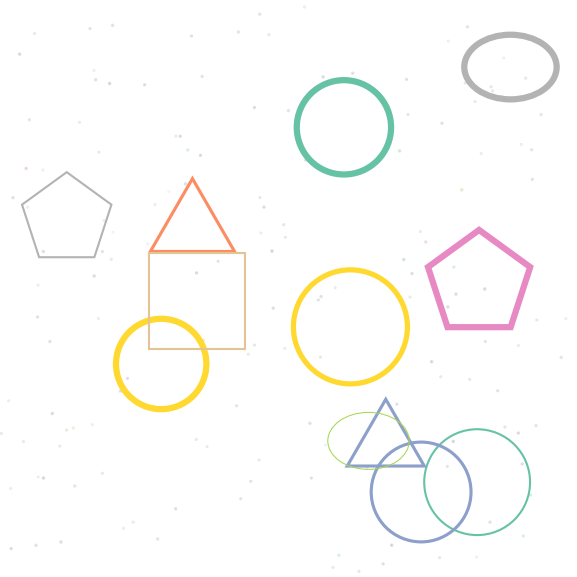[{"shape": "circle", "thickness": 3, "radius": 0.41, "center": [0.596, 0.779]}, {"shape": "circle", "thickness": 1, "radius": 0.46, "center": [0.826, 0.164]}, {"shape": "triangle", "thickness": 1.5, "radius": 0.42, "center": [0.333, 0.606]}, {"shape": "triangle", "thickness": 1.5, "radius": 0.39, "center": [0.668, 0.231]}, {"shape": "circle", "thickness": 1.5, "radius": 0.43, "center": [0.729, 0.147]}, {"shape": "pentagon", "thickness": 3, "radius": 0.47, "center": [0.83, 0.508]}, {"shape": "oval", "thickness": 0.5, "radius": 0.35, "center": [0.638, 0.236]}, {"shape": "circle", "thickness": 2.5, "radius": 0.49, "center": [0.607, 0.433]}, {"shape": "circle", "thickness": 3, "radius": 0.39, "center": [0.279, 0.369]}, {"shape": "square", "thickness": 1, "radius": 0.42, "center": [0.342, 0.478]}, {"shape": "pentagon", "thickness": 1, "radius": 0.41, "center": [0.116, 0.62]}, {"shape": "oval", "thickness": 3, "radius": 0.4, "center": [0.884, 0.883]}]